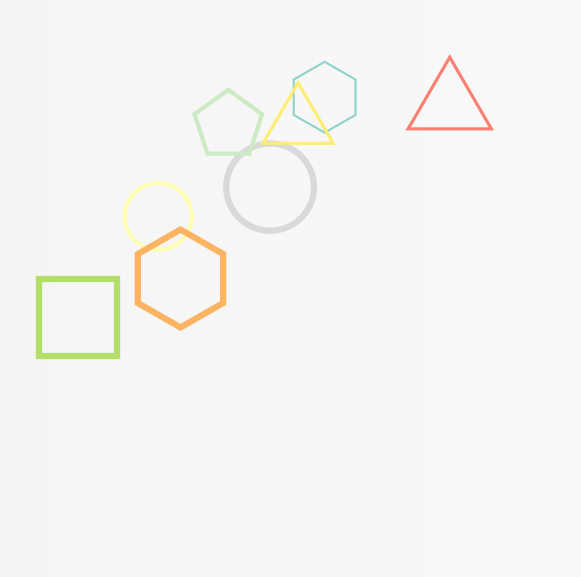[{"shape": "hexagon", "thickness": 1, "radius": 0.31, "center": [0.558, 0.831]}, {"shape": "circle", "thickness": 2, "radius": 0.29, "center": [0.272, 0.624]}, {"shape": "triangle", "thickness": 1.5, "radius": 0.41, "center": [0.774, 0.817]}, {"shape": "hexagon", "thickness": 3, "radius": 0.42, "center": [0.311, 0.517]}, {"shape": "square", "thickness": 3, "radius": 0.34, "center": [0.134, 0.449]}, {"shape": "circle", "thickness": 3, "radius": 0.38, "center": [0.465, 0.675]}, {"shape": "pentagon", "thickness": 2, "radius": 0.31, "center": [0.393, 0.783]}, {"shape": "triangle", "thickness": 1.5, "radius": 0.35, "center": [0.513, 0.786]}]